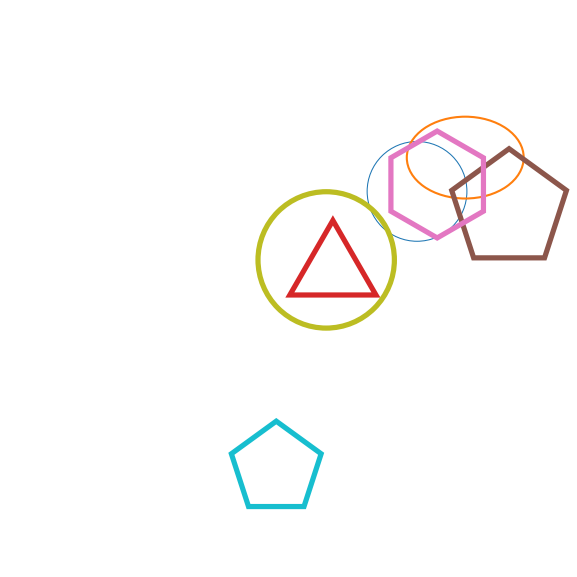[{"shape": "circle", "thickness": 0.5, "radius": 0.43, "center": [0.722, 0.668]}, {"shape": "oval", "thickness": 1, "radius": 0.51, "center": [0.806, 0.726]}, {"shape": "triangle", "thickness": 2.5, "radius": 0.43, "center": [0.576, 0.531]}, {"shape": "pentagon", "thickness": 2.5, "radius": 0.52, "center": [0.882, 0.637]}, {"shape": "hexagon", "thickness": 2.5, "radius": 0.46, "center": [0.757, 0.68]}, {"shape": "circle", "thickness": 2.5, "radius": 0.59, "center": [0.565, 0.549]}, {"shape": "pentagon", "thickness": 2.5, "radius": 0.41, "center": [0.478, 0.188]}]